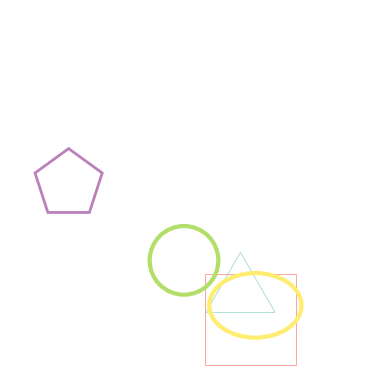[{"shape": "triangle", "thickness": 0.5, "radius": 0.52, "center": [0.625, 0.241]}, {"shape": "square", "thickness": 0.5, "radius": 0.59, "center": [0.65, 0.17]}, {"shape": "circle", "thickness": 3, "radius": 0.45, "center": [0.478, 0.324]}, {"shape": "pentagon", "thickness": 2, "radius": 0.46, "center": [0.178, 0.522]}, {"shape": "oval", "thickness": 3, "radius": 0.6, "center": [0.663, 0.207]}]